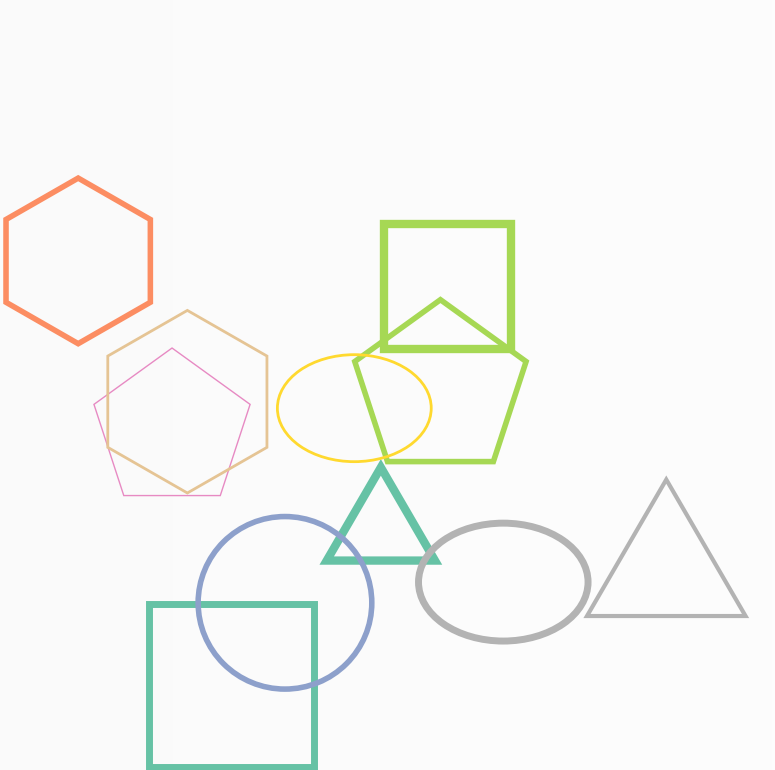[{"shape": "triangle", "thickness": 3, "radius": 0.4, "center": [0.491, 0.312]}, {"shape": "square", "thickness": 2.5, "radius": 0.53, "center": [0.298, 0.11]}, {"shape": "hexagon", "thickness": 2, "radius": 0.54, "center": [0.101, 0.661]}, {"shape": "circle", "thickness": 2, "radius": 0.56, "center": [0.368, 0.217]}, {"shape": "pentagon", "thickness": 0.5, "radius": 0.53, "center": [0.222, 0.442]}, {"shape": "square", "thickness": 3, "radius": 0.41, "center": [0.578, 0.628]}, {"shape": "pentagon", "thickness": 2, "radius": 0.58, "center": [0.568, 0.495]}, {"shape": "oval", "thickness": 1, "radius": 0.5, "center": [0.457, 0.47]}, {"shape": "hexagon", "thickness": 1, "radius": 0.59, "center": [0.242, 0.478]}, {"shape": "oval", "thickness": 2.5, "radius": 0.55, "center": [0.649, 0.244]}, {"shape": "triangle", "thickness": 1.5, "radius": 0.59, "center": [0.86, 0.259]}]